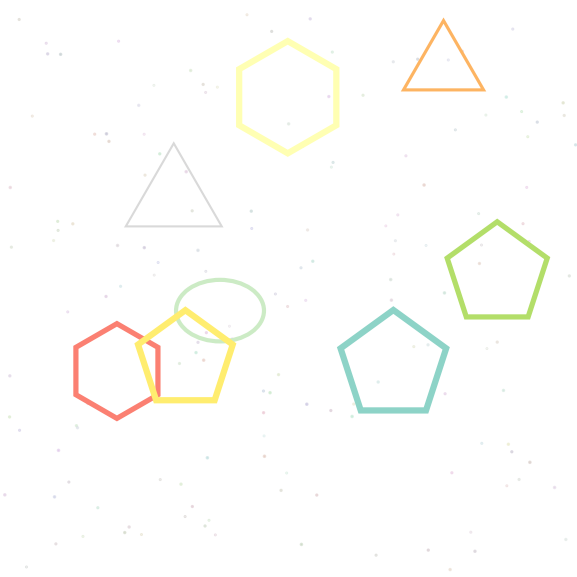[{"shape": "pentagon", "thickness": 3, "radius": 0.48, "center": [0.681, 0.366]}, {"shape": "hexagon", "thickness": 3, "radius": 0.49, "center": [0.498, 0.831]}, {"shape": "hexagon", "thickness": 2.5, "radius": 0.41, "center": [0.202, 0.357]}, {"shape": "triangle", "thickness": 1.5, "radius": 0.4, "center": [0.768, 0.883]}, {"shape": "pentagon", "thickness": 2.5, "radius": 0.46, "center": [0.861, 0.524]}, {"shape": "triangle", "thickness": 1, "radius": 0.48, "center": [0.301, 0.655]}, {"shape": "oval", "thickness": 2, "radius": 0.38, "center": [0.381, 0.461]}, {"shape": "pentagon", "thickness": 3, "radius": 0.43, "center": [0.321, 0.376]}]